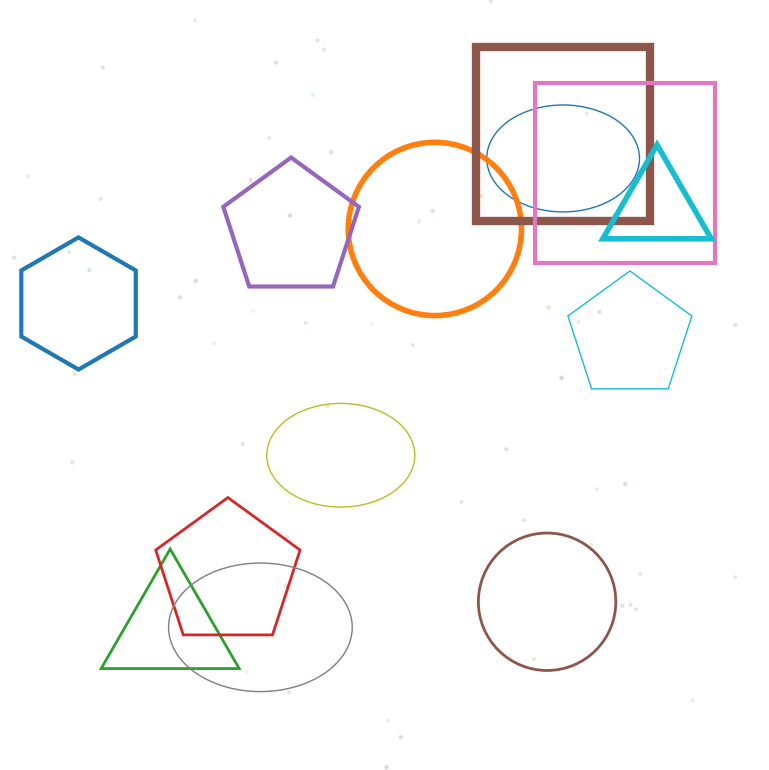[{"shape": "oval", "thickness": 0.5, "radius": 0.5, "center": [0.731, 0.794]}, {"shape": "hexagon", "thickness": 1.5, "radius": 0.43, "center": [0.102, 0.606]}, {"shape": "circle", "thickness": 2, "radius": 0.56, "center": [0.565, 0.703]}, {"shape": "triangle", "thickness": 1, "radius": 0.52, "center": [0.221, 0.183]}, {"shape": "pentagon", "thickness": 1, "radius": 0.49, "center": [0.296, 0.255]}, {"shape": "pentagon", "thickness": 1.5, "radius": 0.46, "center": [0.378, 0.703]}, {"shape": "square", "thickness": 3, "radius": 0.57, "center": [0.732, 0.826]}, {"shape": "circle", "thickness": 1, "radius": 0.45, "center": [0.711, 0.219]}, {"shape": "square", "thickness": 1.5, "radius": 0.58, "center": [0.812, 0.775]}, {"shape": "oval", "thickness": 0.5, "radius": 0.6, "center": [0.338, 0.185]}, {"shape": "oval", "thickness": 0.5, "radius": 0.48, "center": [0.443, 0.409]}, {"shape": "triangle", "thickness": 2, "radius": 0.41, "center": [0.853, 0.731]}, {"shape": "pentagon", "thickness": 0.5, "radius": 0.42, "center": [0.818, 0.563]}]